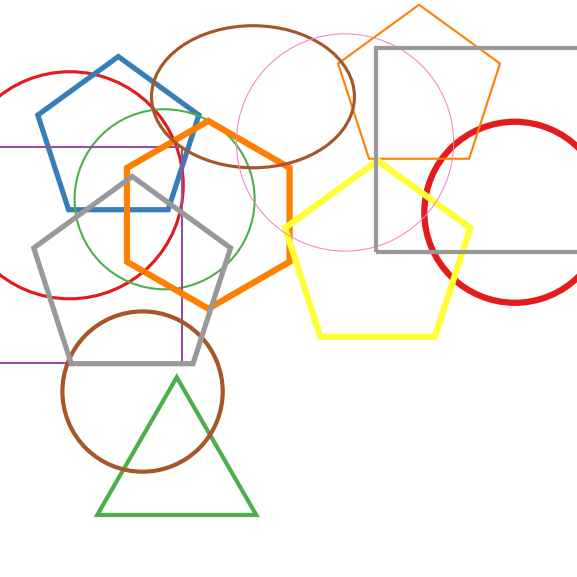[{"shape": "circle", "thickness": 1.5, "radius": 0.98, "center": [0.121, 0.678]}, {"shape": "circle", "thickness": 3, "radius": 0.78, "center": [0.891, 0.632]}, {"shape": "pentagon", "thickness": 2.5, "radius": 0.73, "center": [0.205, 0.755]}, {"shape": "circle", "thickness": 1, "radius": 0.78, "center": [0.285, 0.654]}, {"shape": "triangle", "thickness": 2, "radius": 0.8, "center": [0.306, 0.187]}, {"shape": "square", "thickness": 1, "radius": 0.94, "center": [0.128, 0.558]}, {"shape": "pentagon", "thickness": 1, "radius": 0.74, "center": [0.726, 0.844]}, {"shape": "hexagon", "thickness": 3, "radius": 0.81, "center": [0.361, 0.627]}, {"shape": "pentagon", "thickness": 3, "radius": 0.84, "center": [0.654, 0.552]}, {"shape": "circle", "thickness": 2, "radius": 0.69, "center": [0.247, 0.321]}, {"shape": "oval", "thickness": 1.5, "radius": 0.88, "center": [0.438, 0.832]}, {"shape": "circle", "thickness": 0.5, "radius": 0.94, "center": [0.597, 0.752]}, {"shape": "pentagon", "thickness": 2.5, "radius": 0.9, "center": [0.229, 0.514]}, {"shape": "square", "thickness": 2, "radius": 0.88, "center": [0.828, 0.739]}]